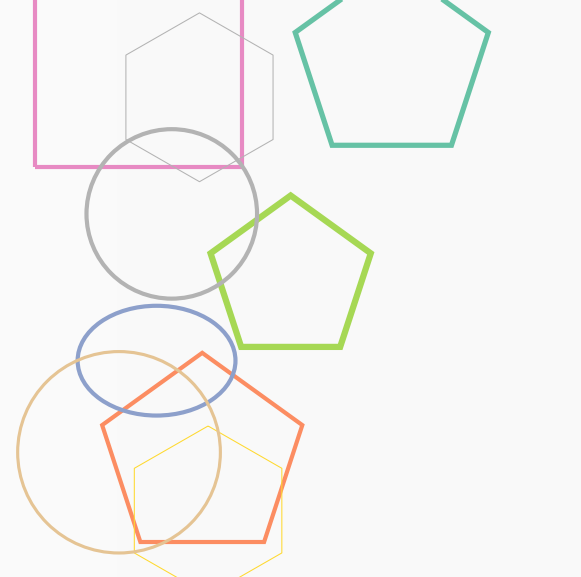[{"shape": "pentagon", "thickness": 2.5, "radius": 0.87, "center": [0.674, 0.889]}, {"shape": "pentagon", "thickness": 2, "radius": 0.91, "center": [0.348, 0.207]}, {"shape": "oval", "thickness": 2, "radius": 0.68, "center": [0.269, 0.375]}, {"shape": "square", "thickness": 2, "radius": 0.89, "center": [0.238, 0.889]}, {"shape": "pentagon", "thickness": 3, "radius": 0.72, "center": [0.5, 0.516]}, {"shape": "hexagon", "thickness": 0.5, "radius": 0.73, "center": [0.358, 0.115]}, {"shape": "circle", "thickness": 1.5, "radius": 0.87, "center": [0.205, 0.216]}, {"shape": "circle", "thickness": 2, "radius": 0.73, "center": [0.296, 0.629]}, {"shape": "hexagon", "thickness": 0.5, "radius": 0.73, "center": [0.343, 0.831]}]